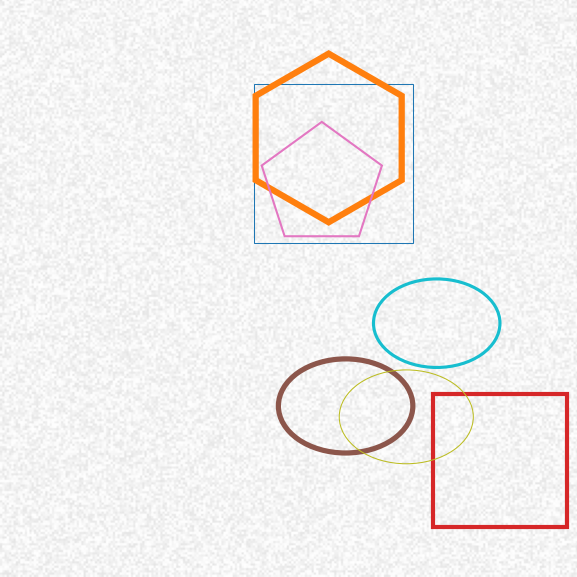[{"shape": "square", "thickness": 0.5, "radius": 0.69, "center": [0.578, 0.716]}, {"shape": "hexagon", "thickness": 3, "radius": 0.73, "center": [0.569, 0.76]}, {"shape": "square", "thickness": 2, "radius": 0.58, "center": [0.866, 0.202]}, {"shape": "oval", "thickness": 2.5, "radius": 0.58, "center": [0.598, 0.296]}, {"shape": "pentagon", "thickness": 1, "radius": 0.55, "center": [0.557, 0.679]}, {"shape": "oval", "thickness": 0.5, "radius": 0.58, "center": [0.704, 0.277]}, {"shape": "oval", "thickness": 1.5, "radius": 0.55, "center": [0.756, 0.44]}]